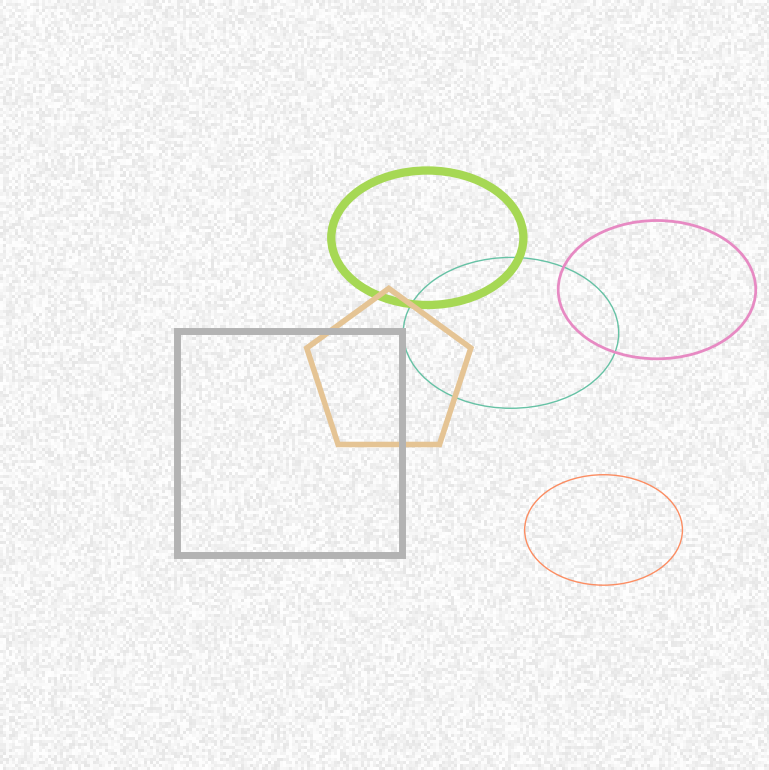[{"shape": "oval", "thickness": 0.5, "radius": 0.7, "center": [0.664, 0.568]}, {"shape": "oval", "thickness": 0.5, "radius": 0.51, "center": [0.784, 0.312]}, {"shape": "oval", "thickness": 1, "radius": 0.64, "center": [0.853, 0.624]}, {"shape": "oval", "thickness": 3, "radius": 0.62, "center": [0.555, 0.691]}, {"shape": "pentagon", "thickness": 2, "radius": 0.56, "center": [0.505, 0.513]}, {"shape": "square", "thickness": 2.5, "radius": 0.73, "center": [0.376, 0.424]}]